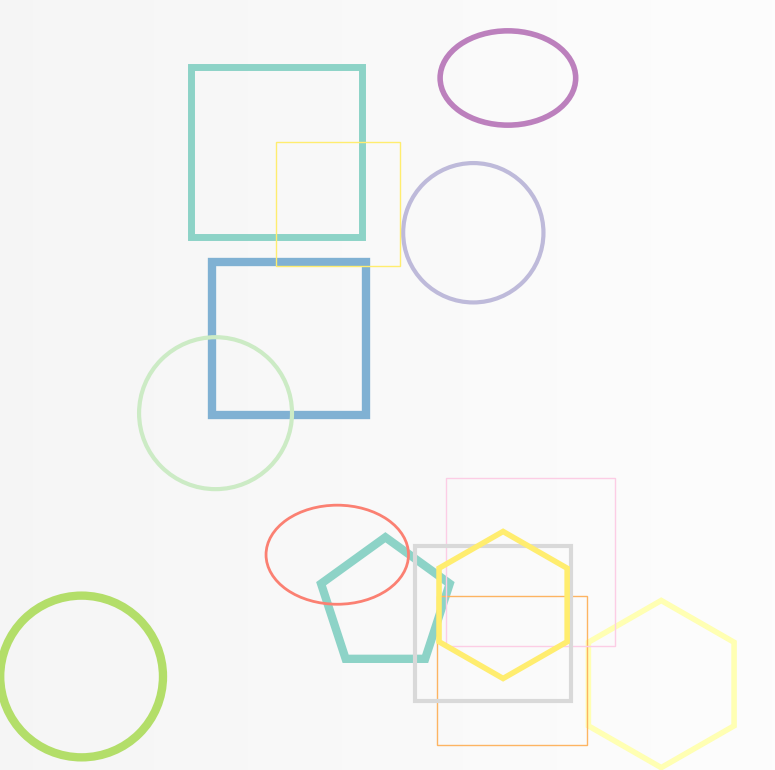[{"shape": "square", "thickness": 2.5, "radius": 0.55, "center": [0.356, 0.803]}, {"shape": "pentagon", "thickness": 3, "radius": 0.44, "center": [0.497, 0.215]}, {"shape": "hexagon", "thickness": 2, "radius": 0.54, "center": [0.853, 0.112]}, {"shape": "circle", "thickness": 1.5, "radius": 0.45, "center": [0.611, 0.698]}, {"shape": "oval", "thickness": 1, "radius": 0.46, "center": [0.435, 0.28]}, {"shape": "square", "thickness": 3, "radius": 0.5, "center": [0.373, 0.56]}, {"shape": "square", "thickness": 0.5, "radius": 0.48, "center": [0.661, 0.129]}, {"shape": "circle", "thickness": 3, "radius": 0.53, "center": [0.105, 0.121]}, {"shape": "square", "thickness": 0.5, "radius": 0.55, "center": [0.684, 0.27]}, {"shape": "square", "thickness": 1.5, "radius": 0.5, "center": [0.636, 0.19]}, {"shape": "oval", "thickness": 2, "radius": 0.44, "center": [0.655, 0.899]}, {"shape": "circle", "thickness": 1.5, "radius": 0.49, "center": [0.278, 0.463]}, {"shape": "hexagon", "thickness": 2, "radius": 0.48, "center": [0.649, 0.214]}, {"shape": "square", "thickness": 0.5, "radius": 0.4, "center": [0.436, 0.735]}]